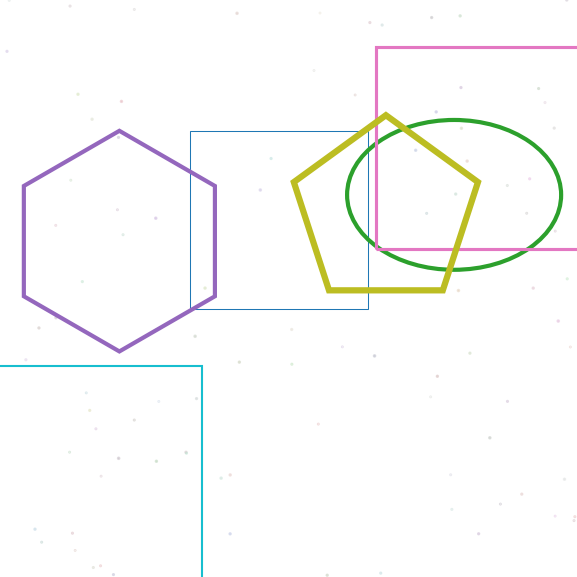[{"shape": "square", "thickness": 0.5, "radius": 0.77, "center": [0.483, 0.618]}, {"shape": "oval", "thickness": 2, "radius": 0.93, "center": [0.786, 0.662]}, {"shape": "hexagon", "thickness": 2, "radius": 0.96, "center": [0.207, 0.582]}, {"shape": "square", "thickness": 1.5, "radius": 0.88, "center": [0.826, 0.743]}, {"shape": "pentagon", "thickness": 3, "radius": 0.84, "center": [0.668, 0.632]}, {"shape": "square", "thickness": 1, "radius": 0.93, "center": [0.164, 0.179]}]